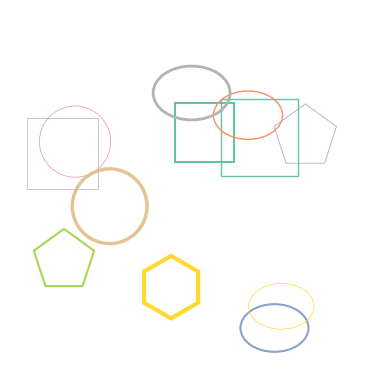[{"shape": "square", "thickness": 1, "radius": 0.5, "center": [0.674, 0.643]}, {"shape": "square", "thickness": 1.5, "radius": 0.38, "center": [0.53, 0.656]}, {"shape": "oval", "thickness": 1, "radius": 0.45, "center": [0.644, 0.701]}, {"shape": "oval", "thickness": 1.5, "radius": 0.44, "center": [0.713, 0.148]}, {"shape": "pentagon", "thickness": 0.5, "radius": 0.43, "center": [0.793, 0.645]}, {"shape": "circle", "thickness": 0.5, "radius": 0.46, "center": [0.195, 0.632]}, {"shape": "pentagon", "thickness": 1.5, "radius": 0.41, "center": [0.166, 0.323]}, {"shape": "hexagon", "thickness": 3, "radius": 0.41, "center": [0.444, 0.254]}, {"shape": "oval", "thickness": 0.5, "radius": 0.42, "center": [0.731, 0.204]}, {"shape": "circle", "thickness": 2.5, "radius": 0.49, "center": [0.285, 0.464]}, {"shape": "square", "thickness": 0.5, "radius": 0.46, "center": [0.161, 0.602]}, {"shape": "oval", "thickness": 2, "radius": 0.5, "center": [0.498, 0.758]}]